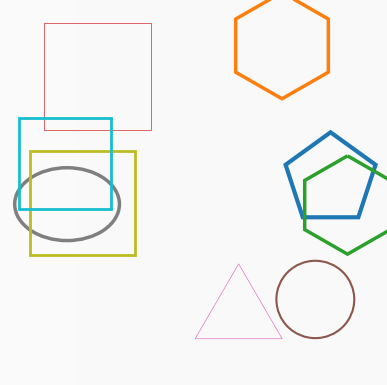[{"shape": "pentagon", "thickness": 3, "radius": 0.61, "center": [0.853, 0.534]}, {"shape": "hexagon", "thickness": 2.5, "radius": 0.69, "center": [0.728, 0.882]}, {"shape": "hexagon", "thickness": 2.5, "radius": 0.64, "center": [0.897, 0.467]}, {"shape": "square", "thickness": 0.5, "radius": 0.69, "center": [0.253, 0.802]}, {"shape": "circle", "thickness": 1.5, "radius": 0.5, "center": [0.814, 0.222]}, {"shape": "triangle", "thickness": 0.5, "radius": 0.65, "center": [0.616, 0.185]}, {"shape": "oval", "thickness": 2.5, "radius": 0.68, "center": [0.173, 0.47]}, {"shape": "square", "thickness": 2, "radius": 0.68, "center": [0.213, 0.473]}, {"shape": "square", "thickness": 2, "radius": 0.59, "center": [0.168, 0.575]}]